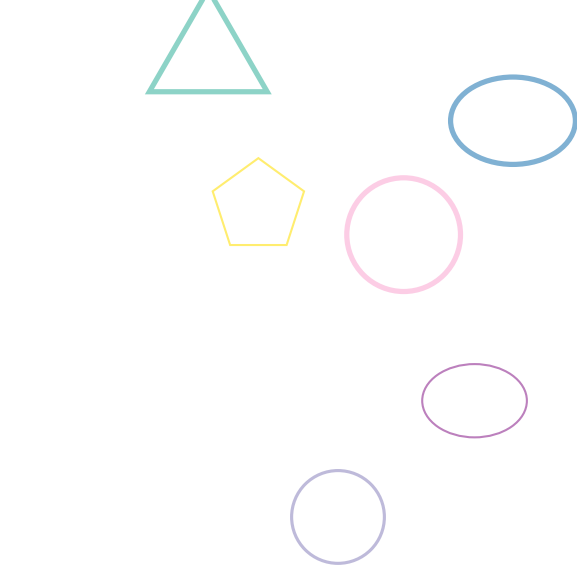[{"shape": "triangle", "thickness": 2.5, "radius": 0.59, "center": [0.361, 0.899]}, {"shape": "circle", "thickness": 1.5, "radius": 0.4, "center": [0.585, 0.104]}, {"shape": "oval", "thickness": 2.5, "radius": 0.54, "center": [0.888, 0.79]}, {"shape": "circle", "thickness": 2.5, "radius": 0.49, "center": [0.699, 0.593]}, {"shape": "oval", "thickness": 1, "radius": 0.45, "center": [0.822, 0.305]}, {"shape": "pentagon", "thickness": 1, "radius": 0.42, "center": [0.447, 0.642]}]